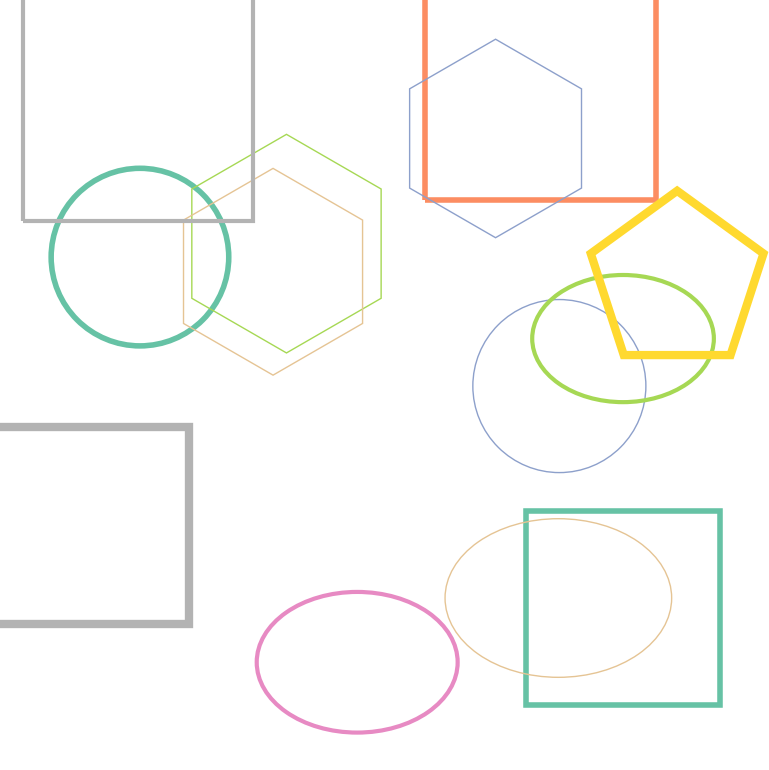[{"shape": "square", "thickness": 2, "radius": 0.63, "center": [0.809, 0.211]}, {"shape": "circle", "thickness": 2, "radius": 0.58, "center": [0.182, 0.666]}, {"shape": "square", "thickness": 2, "radius": 0.75, "center": [0.702, 0.889]}, {"shape": "circle", "thickness": 0.5, "radius": 0.56, "center": [0.726, 0.499]}, {"shape": "hexagon", "thickness": 0.5, "radius": 0.64, "center": [0.644, 0.82]}, {"shape": "oval", "thickness": 1.5, "radius": 0.65, "center": [0.464, 0.14]}, {"shape": "oval", "thickness": 1.5, "radius": 0.59, "center": [0.809, 0.56]}, {"shape": "hexagon", "thickness": 0.5, "radius": 0.71, "center": [0.372, 0.684]}, {"shape": "pentagon", "thickness": 3, "radius": 0.59, "center": [0.879, 0.634]}, {"shape": "hexagon", "thickness": 0.5, "radius": 0.67, "center": [0.355, 0.647]}, {"shape": "oval", "thickness": 0.5, "radius": 0.74, "center": [0.725, 0.223]}, {"shape": "square", "thickness": 1.5, "radius": 0.75, "center": [0.179, 0.862]}, {"shape": "square", "thickness": 3, "radius": 0.64, "center": [0.117, 0.318]}]